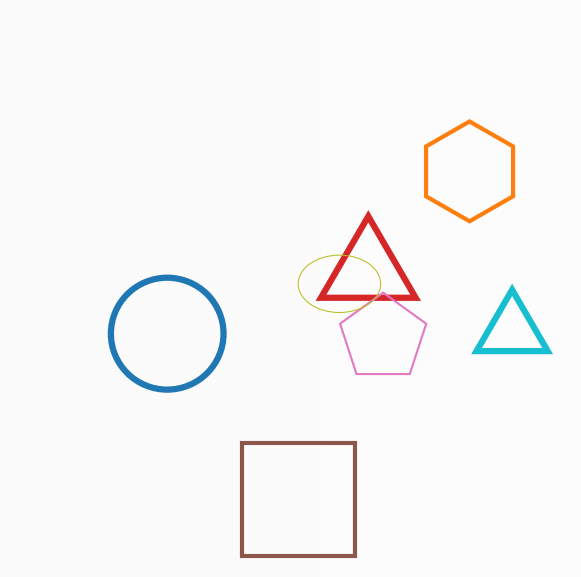[{"shape": "circle", "thickness": 3, "radius": 0.48, "center": [0.288, 0.421]}, {"shape": "hexagon", "thickness": 2, "radius": 0.43, "center": [0.808, 0.702]}, {"shape": "triangle", "thickness": 3, "radius": 0.47, "center": [0.634, 0.531]}, {"shape": "square", "thickness": 2, "radius": 0.49, "center": [0.514, 0.134]}, {"shape": "pentagon", "thickness": 1, "radius": 0.39, "center": [0.659, 0.414]}, {"shape": "oval", "thickness": 0.5, "radius": 0.35, "center": [0.584, 0.508]}, {"shape": "triangle", "thickness": 3, "radius": 0.35, "center": [0.881, 0.427]}]